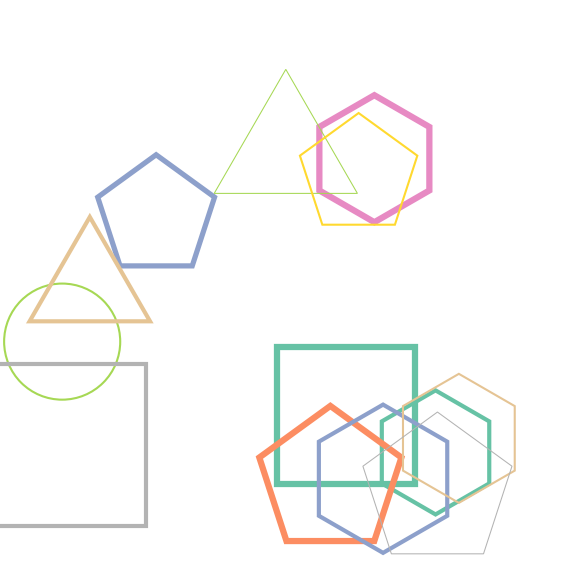[{"shape": "square", "thickness": 3, "radius": 0.6, "center": [0.6, 0.28]}, {"shape": "hexagon", "thickness": 2, "radius": 0.54, "center": [0.754, 0.216]}, {"shape": "pentagon", "thickness": 3, "radius": 0.65, "center": [0.572, 0.167]}, {"shape": "pentagon", "thickness": 2.5, "radius": 0.53, "center": [0.27, 0.625]}, {"shape": "hexagon", "thickness": 2, "radius": 0.64, "center": [0.663, 0.17]}, {"shape": "hexagon", "thickness": 3, "radius": 0.55, "center": [0.648, 0.724]}, {"shape": "circle", "thickness": 1, "radius": 0.5, "center": [0.108, 0.408]}, {"shape": "triangle", "thickness": 0.5, "radius": 0.72, "center": [0.495, 0.736]}, {"shape": "pentagon", "thickness": 1, "radius": 0.53, "center": [0.621, 0.697]}, {"shape": "hexagon", "thickness": 1, "radius": 0.56, "center": [0.795, 0.24]}, {"shape": "triangle", "thickness": 2, "radius": 0.6, "center": [0.156, 0.503]}, {"shape": "square", "thickness": 2, "radius": 0.7, "center": [0.112, 0.228]}, {"shape": "pentagon", "thickness": 0.5, "radius": 0.68, "center": [0.757, 0.15]}]